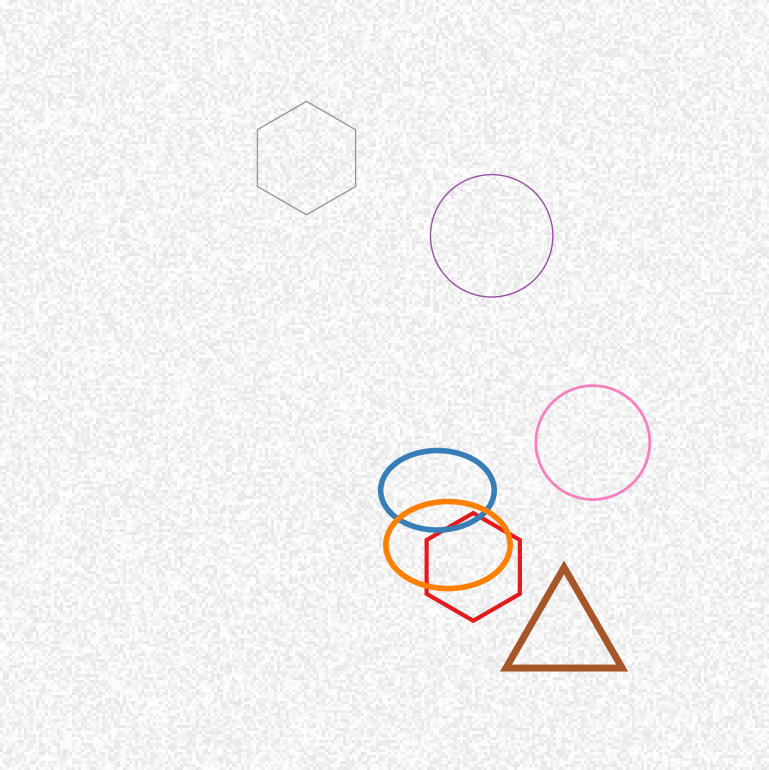[{"shape": "hexagon", "thickness": 1.5, "radius": 0.35, "center": [0.615, 0.264]}, {"shape": "oval", "thickness": 2, "radius": 0.37, "center": [0.568, 0.363]}, {"shape": "circle", "thickness": 0.5, "radius": 0.4, "center": [0.639, 0.694]}, {"shape": "oval", "thickness": 2, "radius": 0.4, "center": [0.582, 0.292]}, {"shape": "triangle", "thickness": 2.5, "radius": 0.44, "center": [0.733, 0.176]}, {"shape": "circle", "thickness": 1, "radius": 0.37, "center": [0.77, 0.425]}, {"shape": "hexagon", "thickness": 0.5, "radius": 0.37, "center": [0.398, 0.795]}]